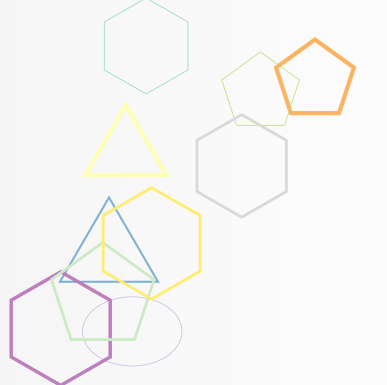[{"shape": "hexagon", "thickness": 0.5, "radius": 0.62, "center": [0.377, 0.881]}, {"shape": "triangle", "thickness": 3, "radius": 0.61, "center": [0.325, 0.606]}, {"shape": "oval", "thickness": 0.5, "radius": 0.64, "center": [0.341, 0.139]}, {"shape": "triangle", "thickness": 1.5, "radius": 0.73, "center": [0.281, 0.341]}, {"shape": "pentagon", "thickness": 3, "radius": 0.53, "center": [0.813, 0.792]}, {"shape": "pentagon", "thickness": 0.5, "radius": 0.53, "center": [0.672, 0.76]}, {"shape": "hexagon", "thickness": 2, "radius": 0.67, "center": [0.624, 0.569]}, {"shape": "hexagon", "thickness": 2.5, "radius": 0.74, "center": [0.157, 0.146]}, {"shape": "pentagon", "thickness": 2, "radius": 0.7, "center": [0.265, 0.231]}, {"shape": "hexagon", "thickness": 2, "radius": 0.72, "center": [0.391, 0.368]}]